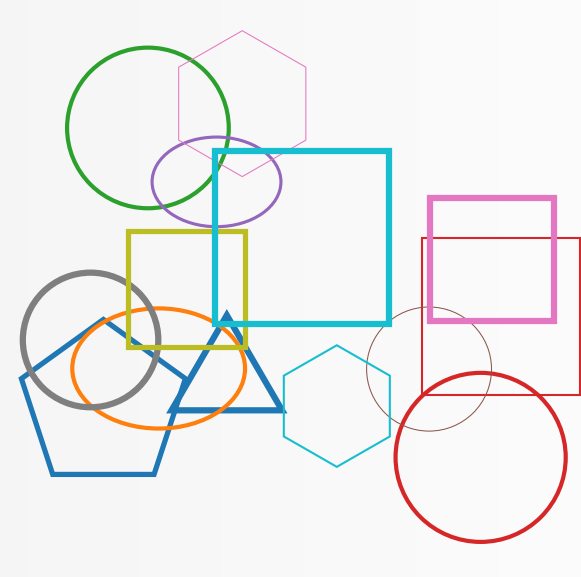[{"shape": "pentagon", "thickness": 2.5, "radius": 0.74, "center": [0.178, 0.298]}, {"shape": "triangle", "thickness": 3, "radius": 0.55, "center": [0.39, 0.343]}, {"shape": "oval", "thickness": 2, "radius": 0.74, "center": [0.273, 0.361]}, {"shape": "circle", "thickness": 2, "radius": 0.7, "center": [0.254, 0.778]}, {"shape": "circle", "thickness": 2, "radius": 0.73, "center": [0.827, 0.207]}, {"shape": "square", "thickness": 1, "radius": 0.68, "center": [0.862, 0.452]}, {"shape": "oval", "thickness": 1.5, "radius": 0.55, "center": [0.372, 0.684]}, {"shape": "circle", "thickness": 0.5, "radius": 0.54, "center": [0.738, 0.36]}, {"shape": "square", "thickness": 3, "radius": 0.54, "center": [0.846, 0.55]}, {"shape": "hexagon", "thickness": 0.5, "radius": 0.63, "center": [0.417, 0.82]}, {"shape": "circle", "thickness": 3, "radius": 0.58, "center": [0.156, 0.41]}, {"shape": "square", "thickness": 2.5, "radius": 0.5, "center": [0.321, 0.499]}, {"shape": "hexagon", "thickness": 1, "radius": 0.53, "center": [0.579, 0.296]}, {"shape": "square", "thickness": 3, "radius": 0.75, "center": [0.519, 0.588]}]